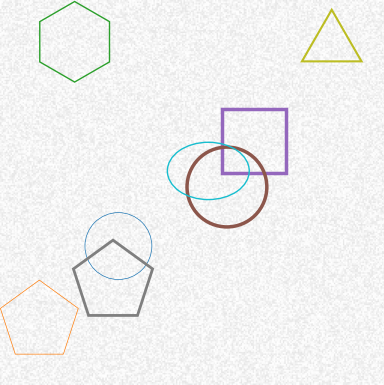[{"shape": "circle", "thickness": 0.5, "radius": 0.43, "center": [0.308, 0.361]}, {"shape": "pentagon", "thickness": 0.5, "radius": 0.53, "center": [0.102, 0.166]}, {"shape": "hexagon", "thickness": 1, "radius": 0.52, "center": [0.194, 0.892]}, {"shape": "square", "thickness": 2.5, "radius": 0.42, "center": [0.659, 0.635]}, {"shape": "circle", "thickness": 2.5, "radius": 0.52, "center": [0.589, 0.514]}, {"shape": "pentagon", "thickness": 2, "radius": 0.54, "center": [0.294, 0.268]}, {"shape": "triangle", "thickness": 1.5, "radius": 0.45, "center": [0.862, 0.885]}, {"shape": "oval", "thickness": 1, "radius": 0.53, "center": [0.541, 0.556]}]